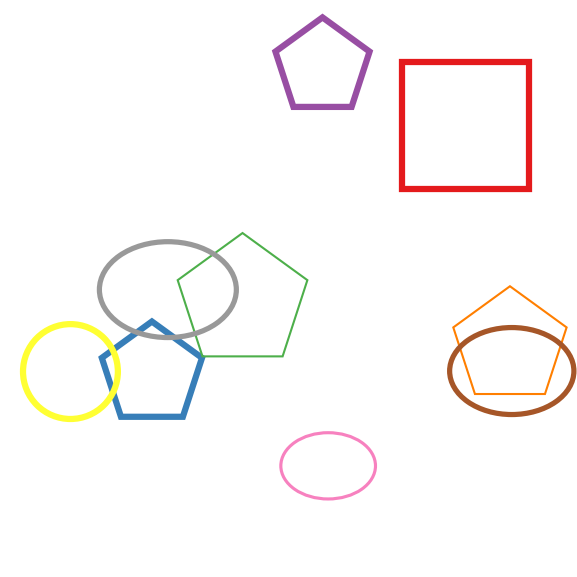[{"shape": "square", "thickness": 3, "radius": 0.55, "center": [0.806, 0.782]}, {"shape": "pentagon", "thickness": 3, "radius": 0.46, "center": [0.263, 0.351]}, {"shape": "pentagon", "thickness": 1, "radius": 0.59, "center": [0.42, 0.478]}, {"shape": "pentagon", "thickness": 3, "radius": 0.43, "center": [0.558, 0.883]}, {"shape": "pentagon", "thickness": 1, "radius": 0.52, "center": [0.883, 0.4]}, {"shape": "circle", "thickness": 3, "radius": 0.41, "center": [0.122, 0.356]}, {"shape": "oval", "thickness": 2.5, "radius": 0.54, "center": [0.886, 0.357]}, {"shape": "oval", "thickness": 1.5, "radius": 0.41, "center": [0.568, 0.192]}, {"shape": "oval", "thickness": 2.5, "radius": 0.59, "center": [0.291, 0.498]}]